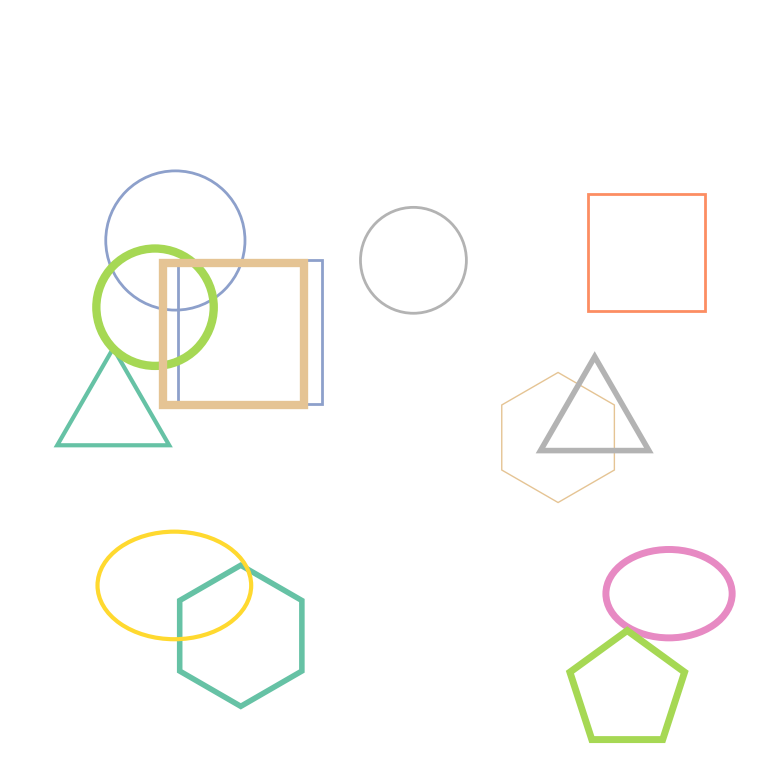[{"shape": "triangle", "thickness": 1.5, "radius": 0.42, "center": [0.147, 0.464]}, {"shape": "hexagon", "thickness": 2, "radius": 0.46, "center": [0.313, 0.174]}, {"shape": "square", "thickness": 1, "radius": 0.38, "center": [0.84, 0.672]}, {"shape": "circle", "thickness": 1, "radius": 0.45, "center": [0.228, 0.688]}, {"shape": "square", "thickness": 1, "radius": 0.47, "center": [0.325, 0.569]}, {"shape": "oval", "thickness": 2.5, "radius": 0.41, "center": [0.869, 0.229]}, {"shape": "circle", "thickness": 3, "radius": 0.38, "center": [0.201, 0.601]}, {"shape": "pentagon", "thickness": 2.5, "radius": 0.39, "center": [0.815, 0.103]}, {"shape": "oval", "thickness": 1.5, "radius": 0.5, "center": [0.226, 0.24]}, {"shape": "square", "thickness": 3, "radius": 0.46, "center": [0.303, 0.566]}, {"shape": "hexagon", "thickness": 0.5, "radius": 0.42, "center": [0.725, 0.432]}, {"shape": "circle", "thickness": 1, "radius": 0.34, "center": [0.537, 0.662]}, {"shape": "triangle", "thickness": 2, "radius": 0.41, "center": [0.772, 0.455]}]